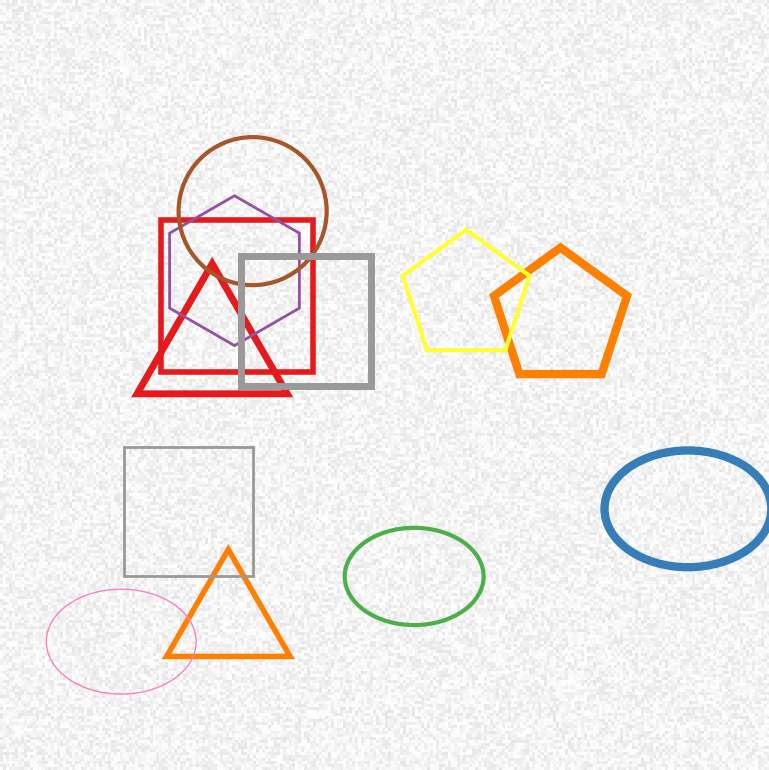[{"shape": "triangle", "thickness": 2.5, "radius": 0.56, "center": [0.276, 0.545]}, {"shape": "square", "thickness": 2, "radius": 0.49, "center": [0.308, 0.616]}, {"shape": "oval", "thickness": 3, "radius": 0.54, "center": [0.893, 0.339]}, {"shape": "oval", "thickness": 1.5, "radius": 0.45, "center": [0.538, 0.251]}, {"shape": "hexagon", "thickness": 1, "radius": 0.49, "center": [0.305, 0.648]}, {"shape": "triangle", "thickness": 2, "radius": 0.46, "center": [0.297, 0.194]}, {"shape": "pentagon", "thickness": 3, "radius": 0.45, "center": [0.728, 0.588]}, {"shape": "pentagon", "thickness": 1.5, "radius": 0.43, "center": [0.605, 0.615]}, {"shape": "circle", "thickness": 1.5, "radius": 0.48, "center": [0.328, 0.726]}, {"shape": "oval", "thickness": 0.5, "radius": 0.49, "center": [0.157, 0.167]}, {"shape": "square", "thickness": 1, "radius": 0.42, "center": [0.245, 0.336]}, {"shape": "square", "thickness": 2.5, "radius": 0.42, "center": [0.397, 0.583]}]